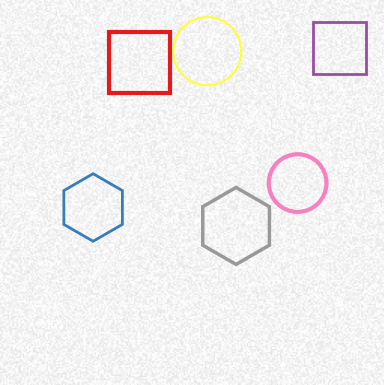[{"shape": "square", "thickness": 3, "radius": 0.4, "center": [0.363, 0.838]}, {"shape": "hexagon", "thickness": 2, "radius": 0.44, "center": [0.242, 0.461]}, {"shape": "square", "thickness": 2, "radius": 0.34, "center": [0.882, 0.874]}, {"shape": "circle", "thickness": 1.5, "radius": 0.44, "center": [0.538, 0.867]}, {"shape": "circle", "thickness": 3, "radius": 0.37, "center": [0.773, 0.525]}, {"shape": "hexagon", "thickness": 2.5, "radius": 0.5, "center": [0.613, 0.413]}]